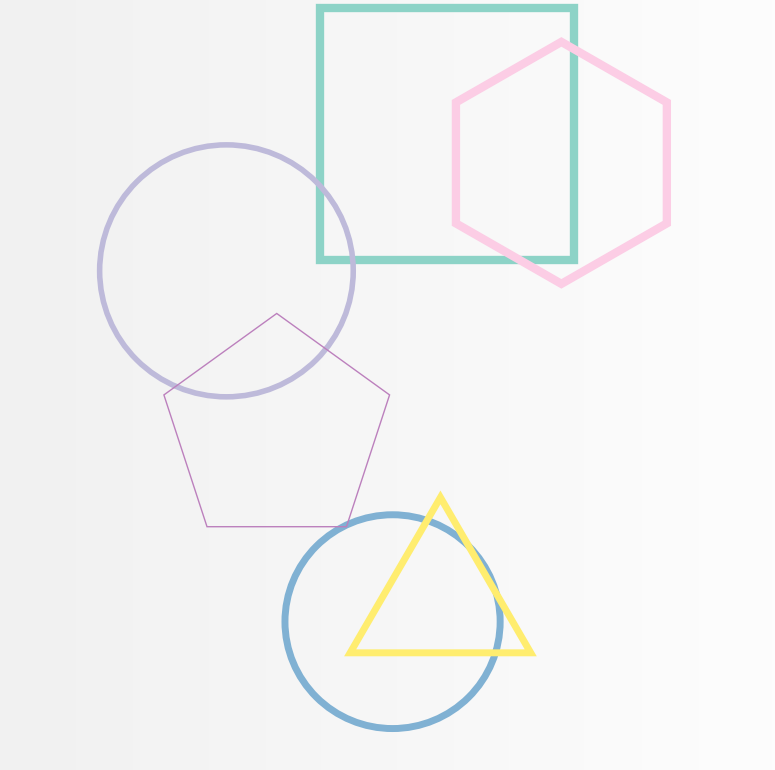[{"shape": "square", "thickness": 3, "radius": 0.82, "center": [0.577, 0.826]}, {"shape": "circle", "thickness": 2, "radius": 0.82, "center": [0.292, 0.648]}, {"shape": "circle", "thickness": 2.5, "radius": 0.69, "center": [0.507, 0.193]}, {"shape": "hexagon", "thickness": 3, "radius": 0.79, "center": [0.724, 0.788]}, {"shape": "pentagon", "thickness": 0.5, "radius": 0.77, "center": [0.357, 0.44]}, {"shape": "triangle", "thickness": 2.5, "radius": 0.67, "center": [0.568, 0.219]}]